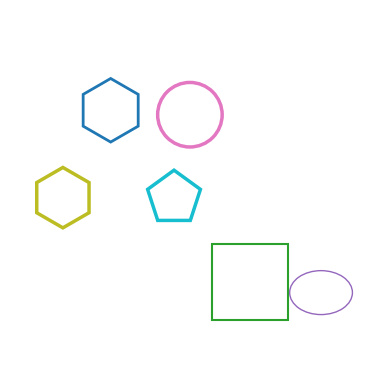[{"shape": "hexagon", "thickness": 2, "radius": 0.41, "center": [0.287, 0.714]}, {"shape": "square", "thickness": 1.5, "radius": 0.5, "center": [0.649, 0.267]}, {"shape": "oval", "thickness": 1, "radius": 0.41, "center": [0.834, 0.24]}, {"shape": "circle", "thickness": 2.5, "radius": 0.42, "center": [0.493, 0.702]}, {"shape": "hexagon", "thickness": 2.5, "radius": 0.39, "center": [0.163, 0.487]}, {"shape": "pentagon", "thickness": 2.5, "radius": 0.36, "center": [0.452, 0.486]}]